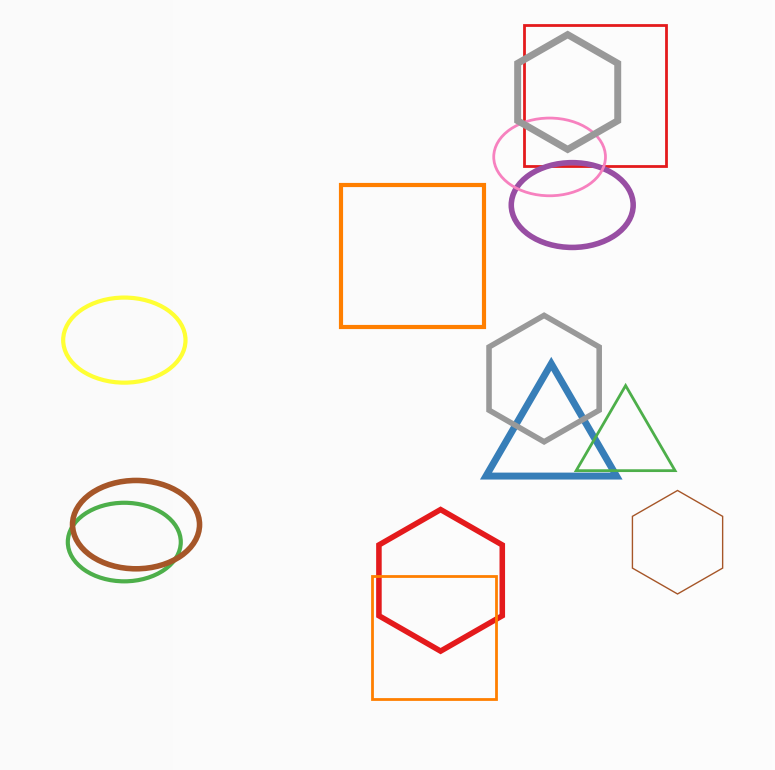[{"shape": "square", "thickness": 1, "radius": 0.46, "center": [0.768, 0.876]}, {"shape": "hexagon", "thickness": 2, "radius": 0.46, "center": [0.569, 0.246]}, {"shape": "triangle", "thickness": 2.5, "radius": 0.49, "center": [0.711, 0.43]}, {"shape": "oval", "thickness": 1.5, "radius": 0.36, "center": [0.16, 0.296]}, {"shape": "triangle", "thickness": 1, "radius": 0.37, "center": [0.807, 0.426]}, {"shape": "oval", "thickness": 2, "radius": 0.39, "center": [0.738, 0.734]}, {"shape": "square", "thickness": 1, "radius": 0.4, "center": [0.56, 0.172]}, {"shape": "square", "thickness": 1.5, "radius": 0.46, "center": [0.532, 0.667]}, {"shape": "oval", "thickness": 1.5, "radius": 0.39, "center": [0.16, 0.558]}, {"shape": "oval", "thickness": 2, "radius": 0.41, "center": [0.176, 0.319]}, {"shape": "hexagon", "thickness": 0.5, "radius": 0.34, "center": [0.874, 0.296]}, {"shape": "oval", "thickness": 1, "radius": 0.36, "center": [0.709, 0.796]}, {"shape": "hexagon", "thickness": 2, "radius": 0.41, "center": [0.702, 0.508]}, {"shape": "hexagon", "thickness": 2.5, "radius": 0.37, "center": [0.733, 0.88]}]